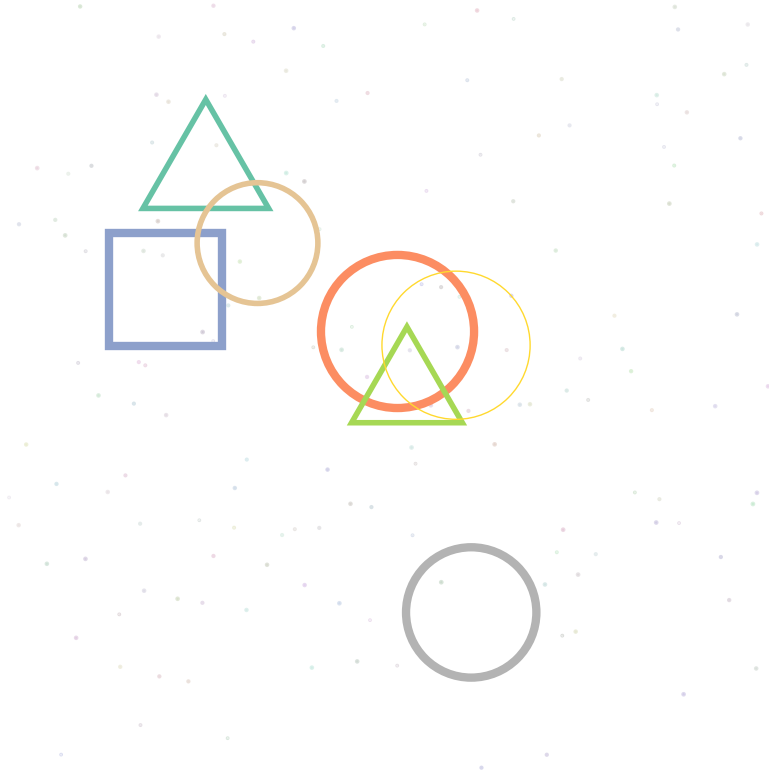[{"shape": "triangle", "thickness": 2, "radius": 0.47, "center": [0.267, 0.776]}, {"shape": "circle", "thickness": 3, "radius": 0.5, "center": [0.516, 0.57]}, {"shape": "square", "thickness": 3, "radius": 0.37, "center": [0.215, 0.624]}, {"shape": "triangle", "thickness": 2, "radius": 0.42, "center": [0.529, 0.493]}, {"shape": "circle", "thickness": 0.5, "radius": 0.48, "center": [0.592, 0.552]}, {"shape": "circle", "thickness": 2, "radius": 0.39, "center": [0.334, 0.684]}, {"shape": "circle", "thickness": 3, "radius": 0.42, "center": [0.612, 0.205]}]